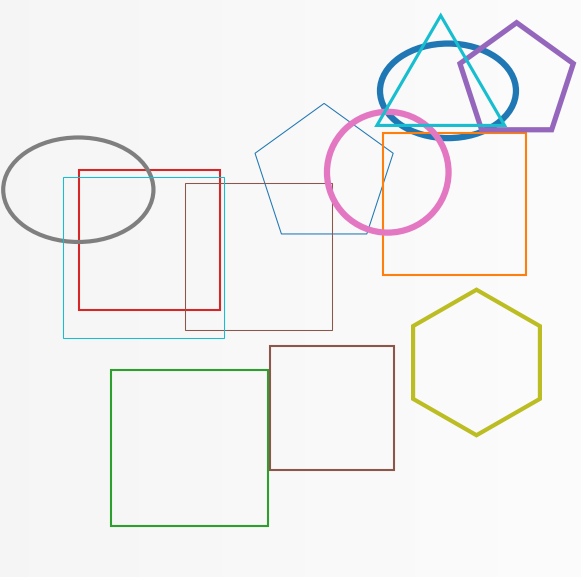[{"shape": "oval", "thickness": 3, "radius": 0.58, "center": [0.771, 0.842]}, {"shape": "pentagon", "thickness": 0.5, "radius": 0.62, "center": [0.558, 0.695]}, {"shape": "square", "thickness": 1, "radius": 0.62, "center": [0.781, 0.646]}, {"shape": "square", "thickness": 1, "radius": 0.68, "center": [0.327, 0.223]}, {"shape": "square", "thickness": 1, "radius": 0.61, "center": [0.257, 0.583]}, {"shape": "pentagon", "thickness": 2.5, "radius": 0.51, "center": [0.889, 0.857]}, {"shape": "square", "thickness": 0.5, "radius": 0.63, "center": [0.445, 0.555]}, {"shape": "square", "thickness": 1, "radius": 0.53, "center": [0.571, 0.292]}, {"shape": "circle", "thickness": 3, "radius": 0.52, "center": [0.667, 0.701]}, {"shape": "oval", "thickness": 2, "radius": 0.65, "center": [0.135, 0.671]}, {"shape": "hexagon", "thickness": 2, "radius": 0.63, "center": [0.82, 0.371]}, {"shape": "square", "thickness": 0.5, "radius": 0.69, "center": [0.247, 0.554]}, {"shape": "triangle", "thickness": 1.5, "radius": 0.63, "center": [0.758, 0.845]}]